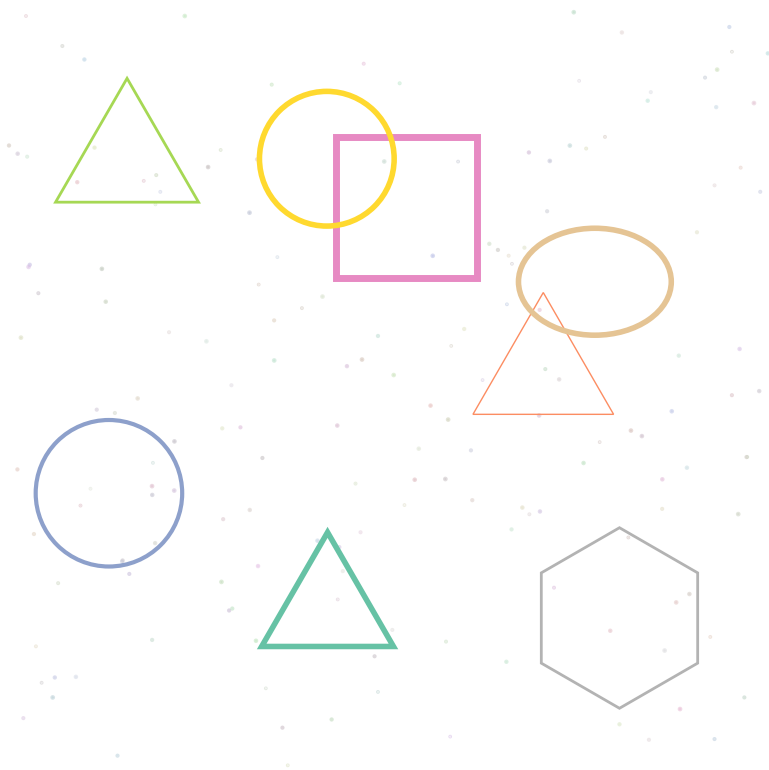[{"shape": "triangle", "thickness": 2, "radius": 0.49, "center": [0.425, 0.21]}, {"shape": "triangle", "thickness": 0.5, "radius": 0.53, "center": [0.706, 0.515]}, {"shape": "circle", "thickness": 1.5, "radius": 0.48, "center": [0.141, 0.359]}, {"shape": "square", "thickness": 2.5, "radius": 0.46, "center": [0.528, 0.731]}, {"shape": "triangle", "thickness": 1, "radius": 0.54, "center": [0.165, 0.791]}, {"shape": "circle", "thickness": 2, "radius": 0.44, "center": [0.424, 0.794]}, {"shape": "oval", "thickness": 2, "radius": 0.5, "center": [0.773, 0.634]}, {"shape": "hexagon", "thickness": 1, "radius": 0.59, "center": [0.805, 0.197]}]